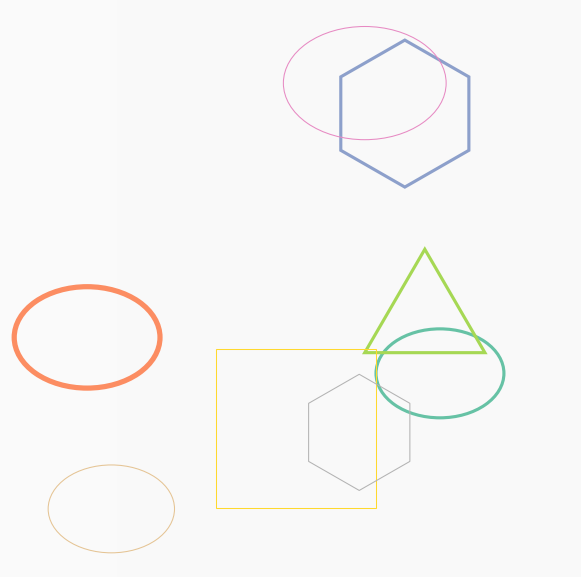[{"shape": "oval", "thickness": 1.5, "radius": 0.55, "center": [0.757, 0.353]}, {"shape": "oval", "thickness": 2.5, "radius": 0.63, "center": [0.15, 0.415]}, {"shape": "hexagon", "thickness": 1.5, "radius": 0.64, "center": [0.696, 0.802]}, {"shape": "oval", "thickness": 0.5, "radius": 0.7, "center": [0.628, 0.855]}, {"shape": "triangle", "thickness": 1.5, "radius": 0.6, "center": [0.731, 0.448]}, {"shape": "square", "thickness": 0.5, "radius": 0.69, "center": [0.509, 0.257]}, {"shape": "oval", "thickness": 0.5, "radius": 0.54, "center": [0.192, 0.118]}, {"shape": "hexagon", "thickness": 0.5, "radius": 0.5, "center": [0.618, 0.25]}]